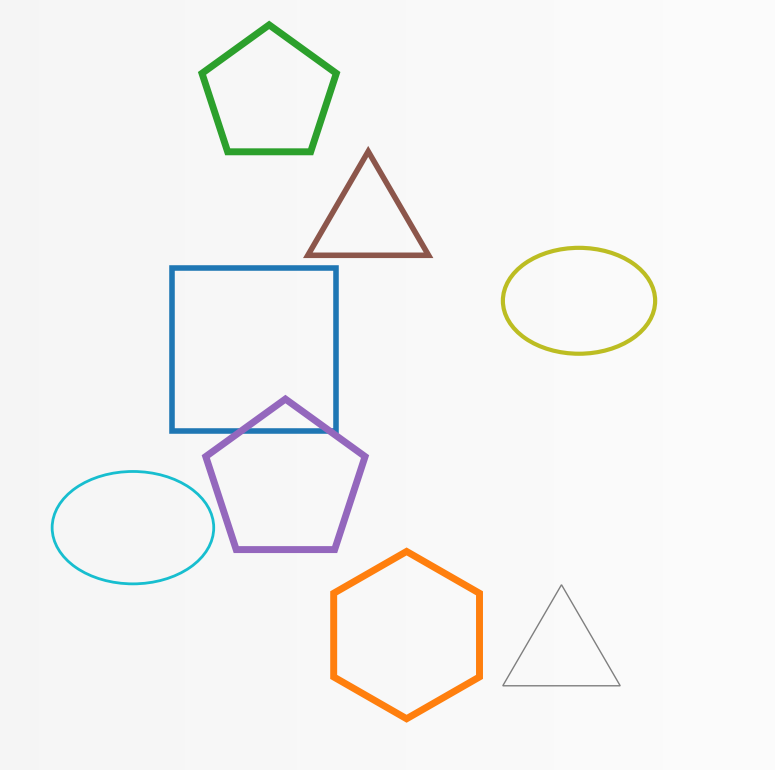[{"shape": "square", "thickness": 2, "radius": 0.53, "center": [0.328, 0.546]}, {"shape": "hexagon", "thickness": 2.5, "radius": 0.54, "center": [0.525, 0.175]}, {"shape": "pentagon", "thickness": 2.5, "radius": 0.46, "center": [0.347, 0.877]}, {"shape": "pentagon", "thickness": 2.5, "radius": 0.54, "center": [0.368, 0.374]}, {"shape": "triangle", "thickness": 2, "radius": 0.45, "center": [0.475, 0.713]}, {"shape": "triangle", "thickness": 0.5, "radius": 0.44, "center": [0.725, 0.153]}, {"shape": "oval", "thickness": 1.5, "radius": 0.49, "center": [0.747, 0.609]}, {"shape": "oval", "thickness": 1, "radius": 0.52, "center": [0.172, 0.315]}]